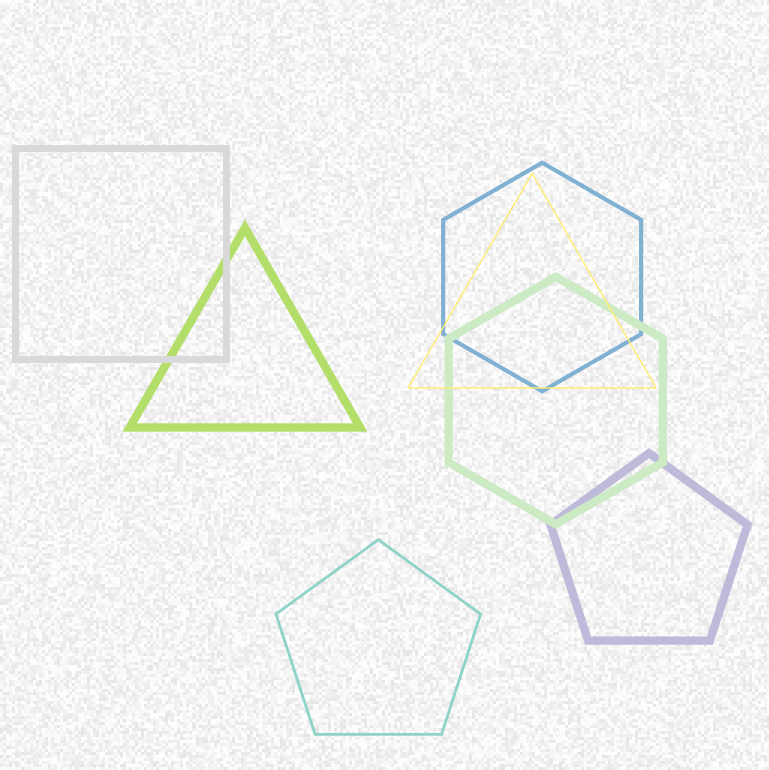[{"shape": "pentagon", "thickness": 1, "radius": 0.7, "center": [0.491, 0.159]}, {"shape": "pentagon", "thickness": 3, "radius": 0.67, "center": [0.843, 0.277]}, {"shape": "hexagon", "thickness": 1.5, "radius": 0.74, "center": [0.704, 0.64]}, {"shape": "triangle", "thickness": 3, "radius": 0.86, "center": [0.318, 0.531]}, {"shape": "square", "thickness": 2.5, "radius": 0.68, "center": [0.156, 0.671]}, {"shape": "hexagon", "thickness": 3, "radius": 0.8, "center": [0.722, 0.48]}, {"shape": "triangle", "thickness": 0.5, "radius": 0.93, "center": [0.691, 0.589]}]